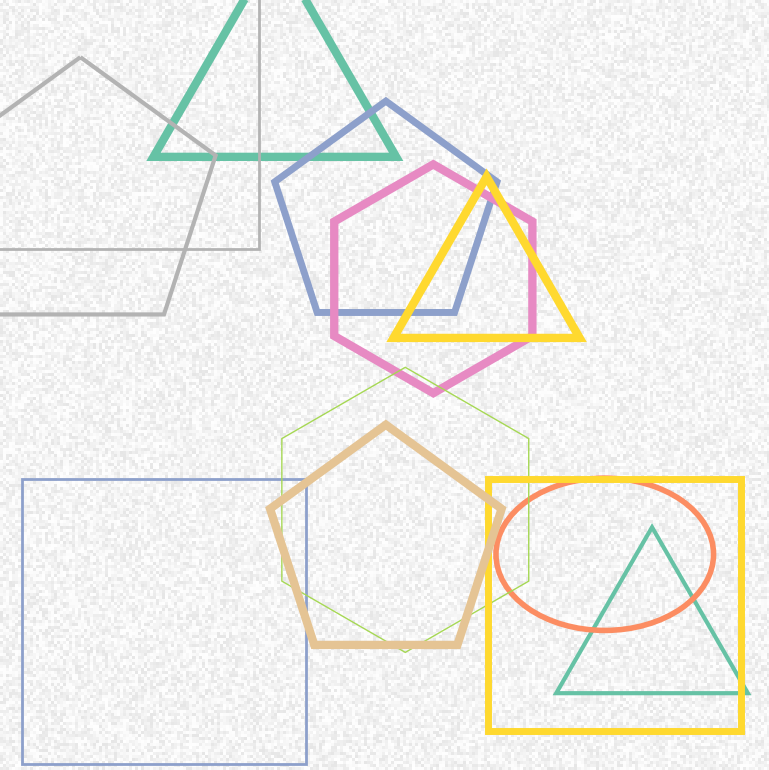[{"shape": "triangle", "thickness": 1.5, "radius": 0.72, "center": [0.847, 0.172]}, {"shape": "triangle", "thickness": 3, "radius": 0.91, "center": [0.357, 0.887]}, {"shape": "oval", "thickness": 2, "radius": 0.71, "center": [0.785, 0.28]}, {"shape": "square", "thickness": 1, "radius": 0.92, "center": [0.213, 0.193]}, {"shape": "pentagon", "thickness": 2.5, "radius": 0.76, "center": [0.501, 0.717]}, {"shape": "hexagon", "thickness": 3, "radius": 0.74, "center": [0.563, 0.638]}, {"shape": "hexagon", "thickness": 0.5, "radius": 0.93, "center": [0.526, 0.338]}, {"shape": "triangle", "thickness": 3, "radius": 0.7, "center": [0.632, 0.631]}, {"shape": "square", "thickness": 2.5, "radius": 0.82, "center": [0.799, 0.214]}, {"shape": "pentagon", "thickness": 3, "radius": 0.79, "center": [0.501, 0.29]}, {"shape": "pentagon", "thickness": 1.5, "radius": 0.92, "center": [0.104, 0.741]}, {"shape": "square", "thickness": 1, "radius": 0.96, "center": [0.144, 0.868]}]